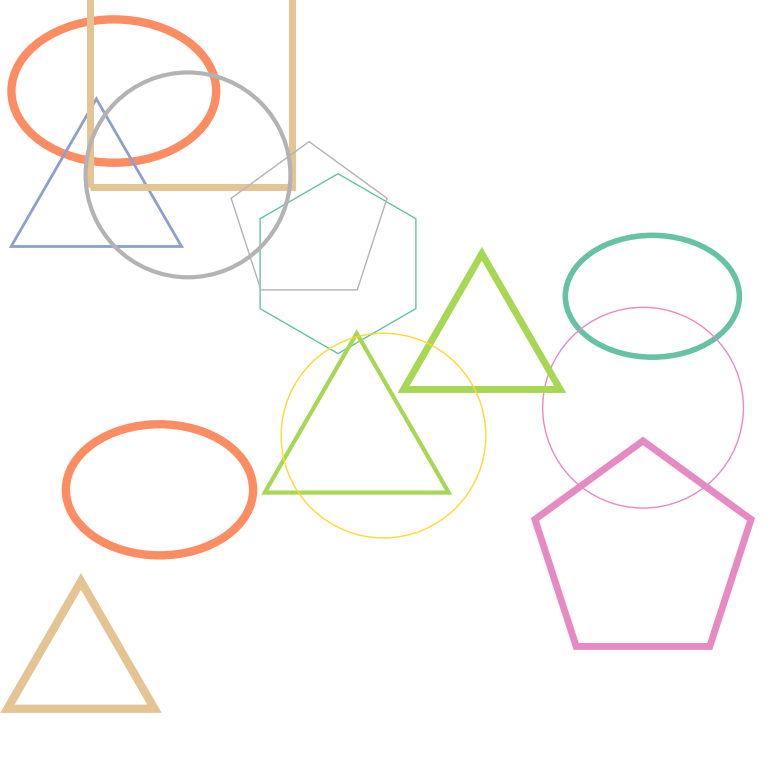[{"shape": "hexagon", "thickness": 0.5, "radius": 0.58, "center": [0.439, 0.658]}, {"shape": "oval", "thickness": 2, "radius": 0.56, "center": [0.847, 0.615]}, {"shape": "oval", "thickness": 3, "radius": 0.66, "center": [0.148, 0.882]}, {"shape": "oval", "thickness": 3, "radius": 0.61, "center": [0.207, 0.364]}, {"shape": "triangle", "thickness": 1, "radius": 0.64, "center": [0.125, 0.744]}, {"shape": "pentagon", "thickness": 2.5, "radius": 0.74, "center": [0.835, 0.28]}, {"shape": "circle", "thickness": 0.5, "radius": 0.65, "center": [0.835, 0.471]}, {"shape": "triangle", "thickness": 2.5, "radius": 0.59, "center": [0.626, 0.553]}, {"shape": "triangle", "thickness": 1.5, "radius": 0.69, "center": [0.463, 0.429]}, {"shape": "circle", "thickness": 0.5, "radius": 0.66, "center": [0.498, 0.434]}, {"shape": "triangle", "thickness": 3, "radius": 0.55, "center": [0.105, 0.135]}, {"shape": "square", "thickness": 2.5, "radius": 0.66, "center": [0.248, 0.888]}, {"shape": "circle", "thickness": 1.5, "radius": 0.67, "center": [0.244, 0.773]}, {"shape": "pentagon", "thickness": 0.5, "radius": 0.53, "center": [0.401, 0.71]}]